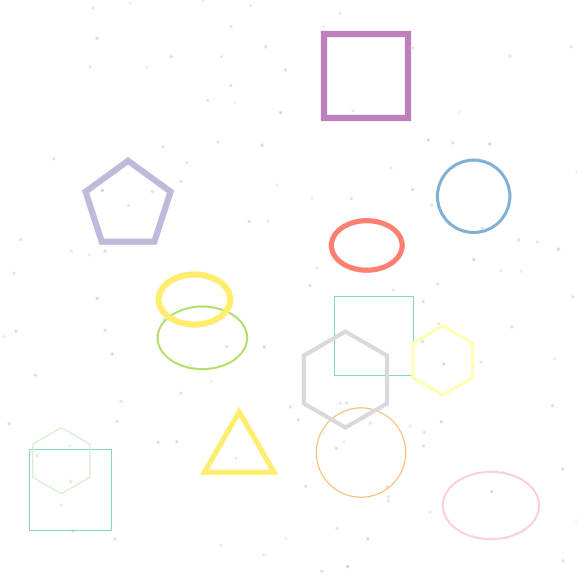[{"shape": "square", "thickness": 0.5, "radius": 0.34, "center": [0.647, 0.418]}, {"shape": "square", "thickness": 0.5, "radius": 0.35, "center": [0.121, 0.151]}, {"shape": "hexagon", "thickness": 1.5, "radius": 0.3, "center": [0.767, 0.375]}, {"shape": "pentagon", "thickness": 3, "radius": 0.39, "center": [0.222, 0.643]}, {"shape": "oval", "thickness": 2.5, "radius": 0.31, "center": [0.635, 0.574]}, {"shape": "circle", "thickness": 1.5, "radius": 0.31, "center": [0.82, 0.659]}, {"shape": "circle", "thickness": 0.5, "radius": 0.39, "center": [0.625, 0.215]}, {"shape": "oval", "thickness": 1, "radius": 0.39, "center": [0.35, 0.414]}, {"shape": "oval", "thickness": 1, "radius": 0.42, "center": [0.85, 0.124]}, {"shape": "hexagon", "thickness": 2, "radius": 0.42, "center": [0.598, 0.342]}, {"shape": "square", "thickness": 3, "radius": 0.36, "center": [0.634, 0.868]}, {"shape": "hexagon", "thickness": 0.5, "radius": 0.29, "center": [0.106, 0.201]}, {"shape": "triangle", "thickness": 2.5, "radius": 0.35, "center": [0.414, 0.216]}, {"shape": "oval", "thickness": 3, "radius": 0.31, "center": [0.337, 0.48]}]